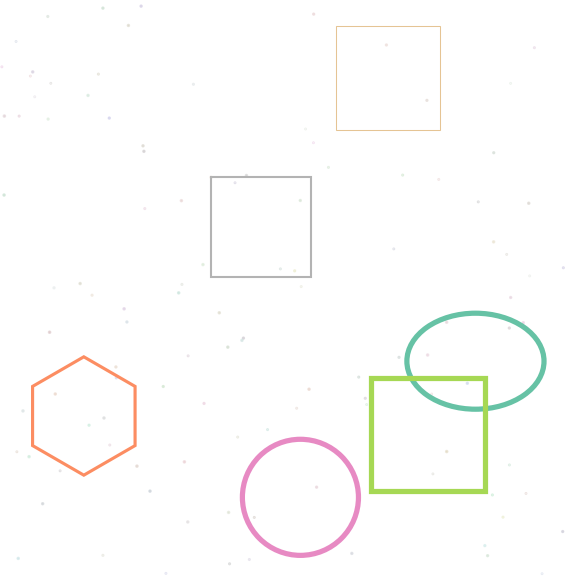[{"shape": "oval", "thickness": 2.5, "radius": 0.59, "center": [0.823, 0.374]}, {"shape": "hexagon", "thickness": 1.5, "radius": 0.51, "center": [0.145, 0.279]}, {"shape": "circle", "thickness": 2.5, "radius": 0.5, "center": [0.52, 0.138]}, {"shape": "square", "thickness": 2.5, "radius": 0.49, "center": [0.741, 0.246]}, {"shape": "square", "thickness": 0.5, "radius": 0.45, "center": [0.672, 0.865]}, {"shape": "square", "thickness": 1, "radius": 0.43, "center": [0.452, 0.607]}]